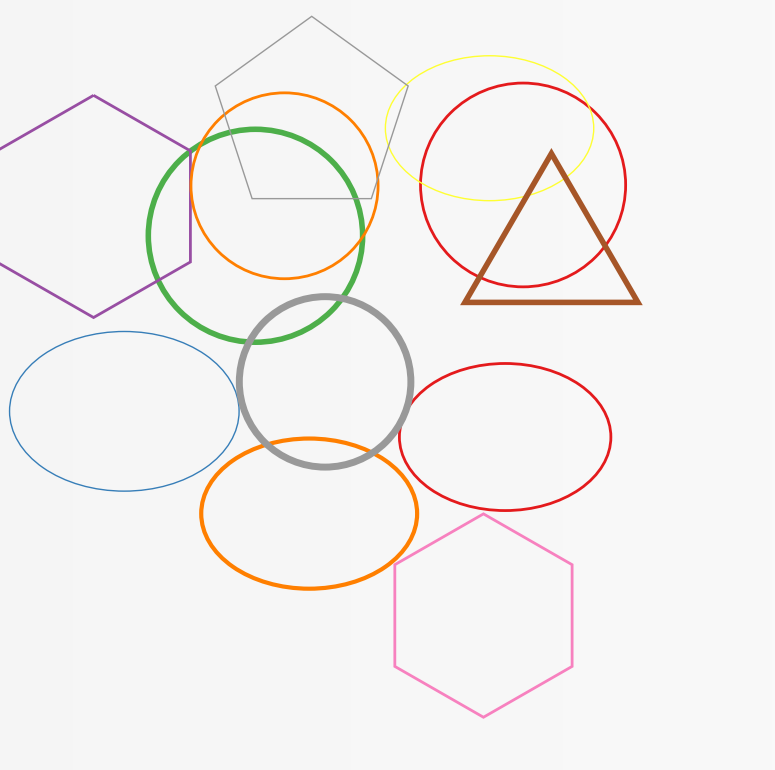[{"shape": "circle", "thickness": 1, "radius": 0.66, "center": [0.675, 0.76]}, {"shape": "oval", "thickness": 1, "radius": 0.68, "center": [0.652, 0.432]}, {"shape": "oval", "thickness": 0.5, "radius": 0.74, "center": [0.16, 0.466]}, {"shape": "circle", "thickness": 2, "radius": 0.69, "center": [0.33, 0.694]}, {"shape": "hexagon", "thickness": 1, "radius": 0.72, "center": [0.121, 0.732]}, {"shape": "oval", "thickness": 1.5, "radius": 0.7, "center": [0.399, 0.333]}, {"shape": "circle", "thickness": 1, "radius": 0.6, "center": [0.367, 0.759]}, {"shape": "oval", "thickness": 0.5, "radius": 0.67, "center": [0.632, 0.833]}, {"shape": "triangle", "thickness": 2, "radius": 0.64, "center": [0.712, 0.672]}, {"shape": "hexagon", "thickness": 1, "radius": 0.66, "center": [0.624, 0.201]}, {"shape": "circle", "thickness": 2.5, "radius": 0.55, "center": [0.419, 0.504]}, {"shape": "pentagon", "thickness": 0.5, "radius": 0.65, "center": [0.402, 0.848]}]